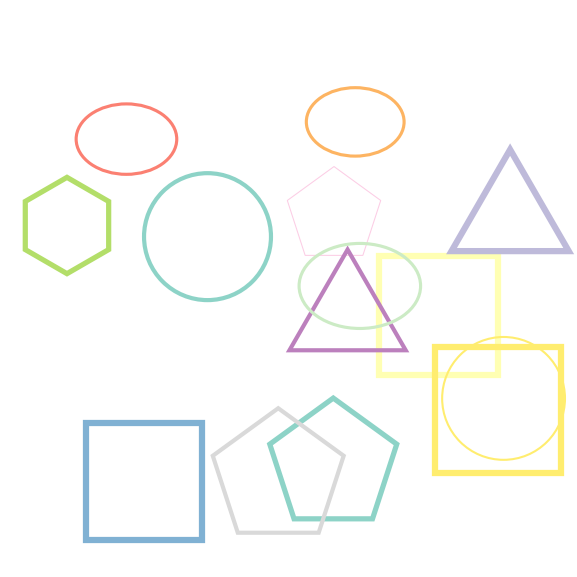[{"shape": "circle", "thickness": 2, "radius": 0.55, "center": [0.359, 0.589]}, {"shape": "pentagon", "thickness": 2.5, "radius": 0.58, "center": [0.577, 0.194]}, {"shape": "square", "thickness": 3, "radius": 0.52, "center": [0.759, 0.453]}, {"shape": "triangle", "thickness": 3, "radius": 0.59, "center": [0.883, 0.623]}, {"shape": "oval", "thickness": 1.5, "radius": 0.44, "center": [0.219, 0.758]}, {"shape": "square", "thickness": 3, "radius": 0.51, "center": [0.249, 0.166]}, {"shape": "oval", "thickness": 1.5, "radius": 0.42, "center": [0.615, 0.788]}, {"shape": "hexagon", "thickness": 2.5, "radius": 0.42, "center": [0.116, 0.609]}, {"shape": "pentagon", "thickness": 0.5, "radius": 0.43, "center": [0.578, 0.626]}, {"shape": "pentagon", "thickness": 2, "radius": 0.6, "center": [0.482, 0.173]}, {"shape": "triangle", "thickness": 2, "radius": 0.58, "center": [0.602, 0.451]}, {"shape": "oval", "thickness": 1.5, "radius": 0.53, "center": [0.623, 0.504]}, {"shape": "square", "thickness": 3, "radius": 0.54, "center": [0.862, 0.289]}, {"shape": "circle", "thickness": 1, "radius": 0.53, "center": [0.872, 0.309]}]